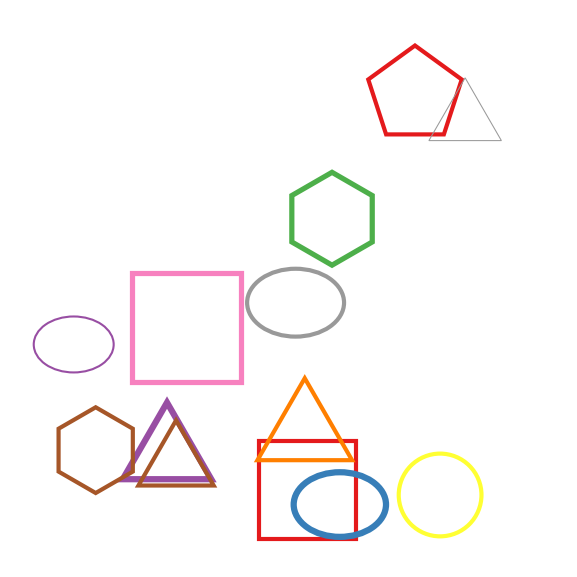[{"shape": "pentagon", "thickness": 2, "radius": 0.43, "center": [0.719, 0.835]}, {"shape": "square", "thickness": 2, "radius": 0.42, "center": [0.533, 0.151]}, {"shape": "oval", "thickness": 3, "radius": 0.4, "center": [0.588, 0.125]}, {"shape": "hexagon", "thickness": 2.5, "radius": 0.4, "center": [0.575, 0.62]}, {"shape": "triangle", "thickness": 3, "radius": 0.44, "center": [0.289, 0.214]}, {"shape": "oval", "thickness": 1, "radius": 0.35, "center": [0.128, 0.403]}, {"shape": "triangle", "thickness": 2, "radius": 0.47, "center": [0.528, 0.25]}, {"shape": "circle", "thickness": 2, "radius": 0.36, "center": [0.762, 0.142]}, {"shape": "triangle", "thickness": 2, "radius": 0.38, "center": [0.305, 0.196]}, {"shape": "hexagon", "thickness": 2, "radius": 0.37, "center": [0.166, 0.22]}, {"shape": "square", "thickness": 2.5, "radius": 0.47, "center": [0.323, 0.432]}, {"shape": "oval", "thickness": 2, "radius": 0.42, "center": [0.512, 0.475]}, {"shape": "triangle", "thickness": 0.5, "radius": 0.36, "center": [0.805, 0.792]}]